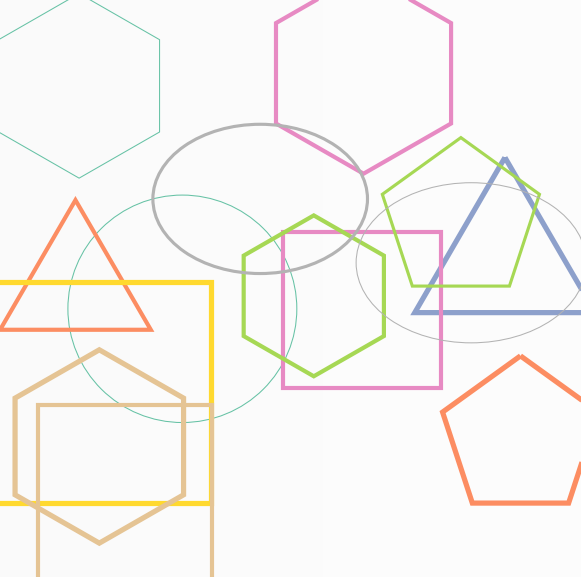[{"shape": "hexagon", "thickness": 0.5, "radius": 0.8, "center": [0.136, 0.85]}, {"shape": "circle", "thickness": 0.5, "radius": 0.98, "center": [0.314, 0.464]}, {"shape": "triangle", "thickness": 2, "radius": 0.75, "center": [0.13, 0.503]}, {"shape": "pentagon", "thickness": 2.5, "radius": 0.7, "center": [0.895, 0.242]}, {"shape": "triangle", "thickness": 2.5, "radius": 0.9, "center": [0.869, 0.547]}, {"shape": "hexagon", "thickness": 2, "radius": 0.87, "center": [0.625, 0.872]}, {"shape": "square", "thickness": 2, "radius": 0.68, "center": [0.623, 0.462]}, {"shape": "hexagon", "thickness": 2, "radius": 0.7, "center": [0.54, 0.487]}, {"shape": "pentagon", "thickness": 1.5, "radius": 0.71, "center": [0.793, 0.619]}, {"shape": "square", "thickness": 2.5, "radius": 0.95, "center": [0.172, 0.319]}, {"shape": "square", "thickness": 2, "radius": 0.75, "center": [0.216, 0.147]}, {"shape": "hexagon", "thickness": 2.5, "radius": 0.84, "center": [0.171, 0.226]}, {"shape": "oval", "thickness": 0.5, "radius": 0.99, "center": [0.811, 0.544]}, {"shape": "oval", "thickness": 1.5, "radius": 0.92, "center": [0.448, 0.655]}]